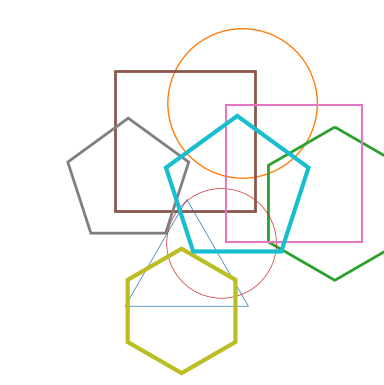[{"shape": "triangle", "thickness": 0.5, "radius": 0.92, "center": [0.485, 0.297]}, {"shape": "circle", "thickness": 1, "radius": 0.97, "center": [0.63, 0.731]}, {"shape": "hexagon", "thickness": 2, "radius": 1.0, "center": [0.87, 0.471]}, {"shape": "circle", "thickness": 0.5, "radius": 0.71, "center": [0.575, 0.368]}, {"shape": "square", "thickness": 2, "radius": 0.91, "center": [0.48, 0.635]}, {"shape": "square", "thickness": 1.5, "radius": 0.89, "center": [0.764, 0.55]}, {"shape": "pentagon", "thickness": 2, "radius": 0.83, "center": [0.333, 0.528]}, {"shape": "hexagon", "thickness": 3, "radius": 0.81, "center": [0.472, 0.192]}, {"shape": "pentagon", "thickness": 3, "radius": 0.97, "center": [0.616, 0.504]}]